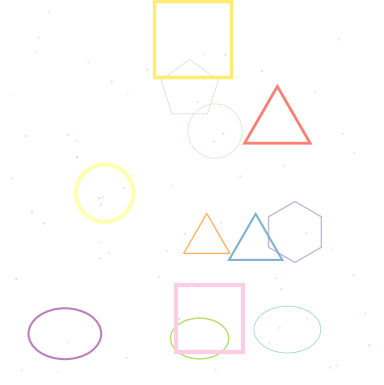[{"shape": "oval", "thickness": 0.5, "radius": 0.43, "center": [0.746, 0.144]}, {"shape": "circle", "thickness": 3, "radius": 0.37, "center": [0.272, 0.499]}, {"shape": "hexagon", "thickness": 1, "radius": 0.4, "center": [0.766, 0.397]}, {"shape": "triangle", "thickness": 2, "radius": 0.49, "center": [0.72, 0.677]}, {"shape": "triangle", "thickness": 1.5, "radius": 0.4, "center": [0.664, 0.365]}, {"shape": "triangle", "thickness": 1, "radius": 0.35, "center": [0.537, 0.376]}, {"shape": "oval", "thickness": 1, "radius": 0.38, "center": [0.518, 0.121]}, {"shape": "square", "thickness": 3, "radius": 0.44, "center": [0.544, 0.173]}, {"shape": "pentagon", "thickness": 0.5, "radius": 0.39, "center": [0.493, 0.767]}, {"shape": "oval", "thickness": 1.5, "radius": 0.47, "center": [0.168, 0.133]}, {"shape": "circle", "thickness": 0.5, "radius": 0.35, "center": [0.559, 0.66]}, {"shape": "square", "thickness": 2.5, "radius": 0.5, "center": [0.5, 0.899]}]